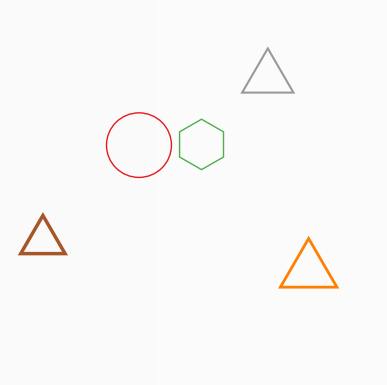[{"shape": "circle", "thickness": 1, "radius": 0.42, "center": [0.359, 0.623]}, {"shape": "hexagon", "thickness": 1, "radius": 0.33, "center": [0.52, 0.625]}, {"shape": "triangle", "thickness": 2, "radius": 0.42, "center": [0.797, 0.296]}, {"shape": "triangle", "thickness": 2.5, "radius": 0.33, "center": [0.111, 0.374]}, {"shape": "triangle", "thickness": 1.5, "radius": 0.38, "center": [0.691, 0.798]}]